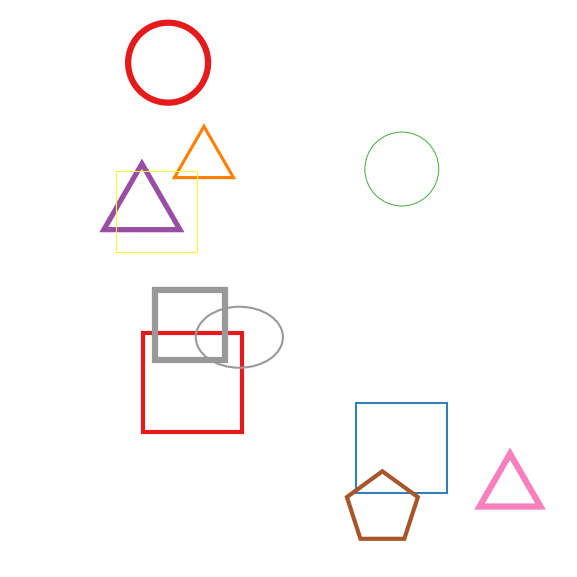[{"shape": "square", "thickness": 2, "radius": 0.43, "center": [0.334, 0.337]}, {"shape": "circle", "thickness": 3, "radius": 0.35, "center": [0.291, 0.891]}, {"shape": "square", "thickness": 1, "radius": 0.39, "center": [0.695, 0.223]}, {"shape": "circle", "thickness": 0.5, "radius": 0.32, "center": [0.696, 0.706]}, {"shape": "triangle", "thickness": 2.5, "radius": 0.38, "center": [0.246, 0.639]}, {"shape": "triangle", "thickness": 1.5, "radius": 0.3, "center": [0.353, 0.721]}, {"shape": "square", "thickness": 0.5, "radius": 0.35, "center": [0.271, 0.633]}, {"shape": "pentagon", "thickness": 2, "radius": 0.32, "center": [0.662, 0.118]}, {"shape": "triangle", "thickness": 3, "radius": 0.3, "center": [0.883, 0.152]}, {"shape": "square", "thickness": 3, "radius": 0.3, "center": [0.328, 0.436]}, {"shape": "oval", "thickness": 1, "radius": 0.38, "center": [0.414, 0.415]}]